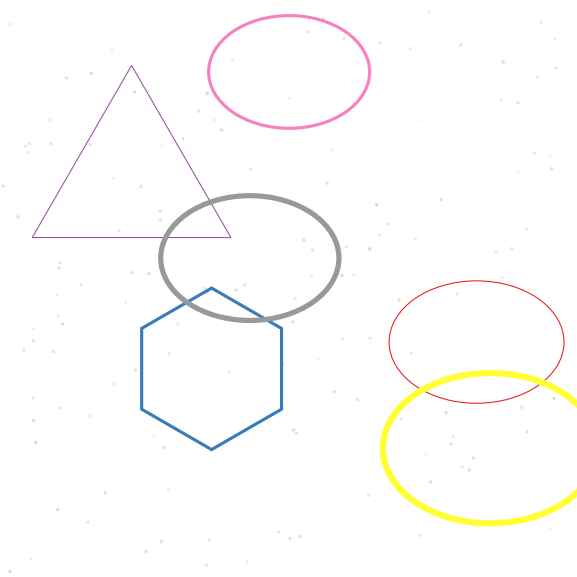[{"shape": "oval", "thickness": 0.5, "radius": 0.76, "center": [0.825, 0.407]}, {"shape": "hexagon", "thickness": 1.5, "radius": 0.7, "center": [0.366, 0.36]}, {"shape": "triangle", "thickness": 0.5, "radius": 0.99, "center": [0.228, 0.687]}, {"shape": "oval", "thickness": 3, "radius": 0.93, "center": [0.849, 0.223]}, {"shape": "oval", "thickness": 1.5, "radius": 0.7, "center": [0.501, 0.875]}, {"shape": "oval", "thickness": 2.5, "radius": 0.77, "center": [0.433, 0.552]}]